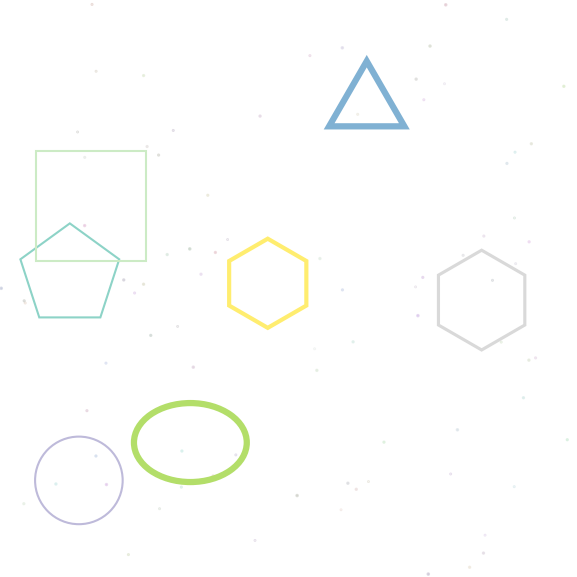[{"shape": "pentagon", "thickness": 1, "radius": 0.45, "center": [0.121, 0.522]}, {"shape": "circle", "thickness": 1, "radius": 0.38, "center": [0.137, 0.167]}, {"shape": "triangle", "thickness": 3, "radius": 0.38, "center": [0.635, 0.818]}, {"shape": "oval", "thickness": 3, "radius": 0.49, "center": [0.33, 0.233]}, {"shape": "hexagon", "thickness": 1.5, "radius": 0.43, "center": [0.834, 0.48]}, {"shape": "square", "thickness": 1, "radius": 0.48, "center": [0.158, 0.642]}, {"shape": "hexagon", "thickness": 2, "radius": 0.39, "center": [0.464, 0.509]}]